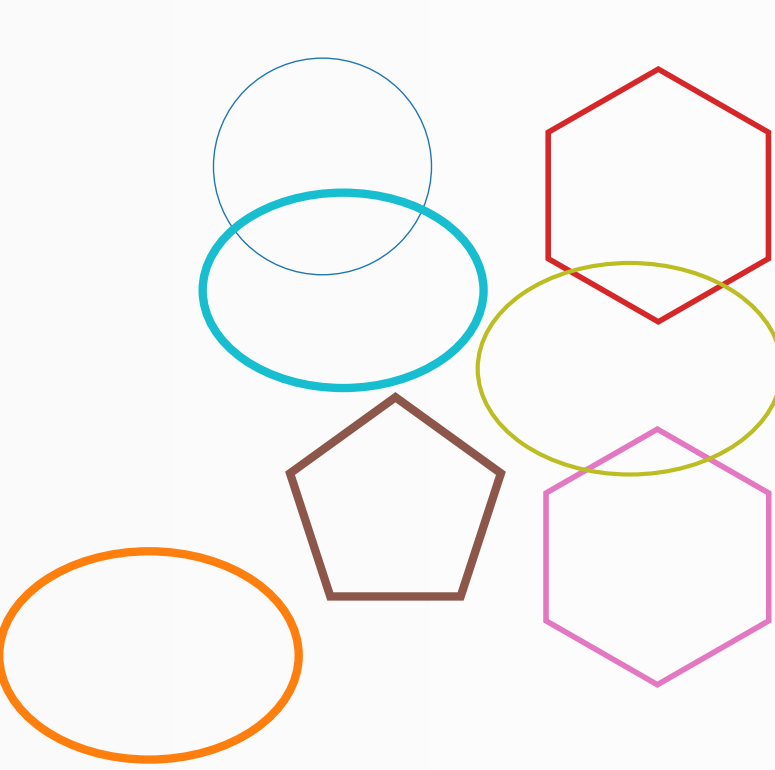[{"shape": "circle", "thickness": 0.5, "radius": 0.7, "center": [0.416, 0.784]}, {"shape": "oval", "thickness": 3, "radius": 0.97, "center": [0.192, 0.149]}, {"shape": "hexagon", "thickness": 2, "radius": 0.82, "center": [0.849, 0.746]}, {"shape": "pentagon", "thickness": 3, "radius": 0.72, "center": [0.51, 0.341]}, {"shape": "hexagon", "thickness": 2, "radius": 0.83, "center": [0.848, 0.277]}, {"shape": "oval", "thickness": 1.5, "radius": 0.98, "center": [0.813, 0.521]}, {"shape": "oval", "thickness": 3, "radius": 0.91, "center": [0.443, 0.623]}]